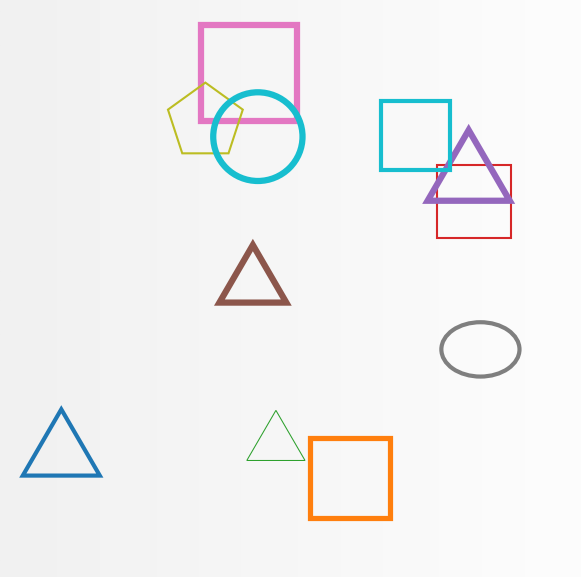[{"shape": "triangle", "thickness": 2, "radius": 0.38, "center": [0.105, 0.214]}, {"shape": "square", "thickness": 2.5, "radius": 0.35, "center": [0.602, 0.172]}, {"shape": "triangle", "thickness": 0.5, "radius": 0.29, "center": [0.475, 0.231]}, {"shape": "square", "thickness": 1, "radius": 0.32, "center": [0.815, 0.65]}, {"shape": "triangle", "thickness": 3, "radius": 0.41, "center": [0.806, 0.692]}, {"shape": "triangle", "thickness": 3, "radius": 0.33, "center": [0.435, 0.508]}, {"shape": "square", "thickness": 3, "radius": 0.42, "center": [0.429, 0.872]}, {"shape": "oval", "thickness": 2, "radius": 0.34, "center": [0.827, 0.394]}, {"shape": "pentagon", "thickness": 1, "radius": 0.34, "center": [0.353, 0.788]}, {"shape": "square", "thickness": 2, "radius": 0.3, "center": [0.715, 0.765]}, {"shape": "circle", "thickness": 3, "radius": 0.38, "center": [0.444, 0.763]}]